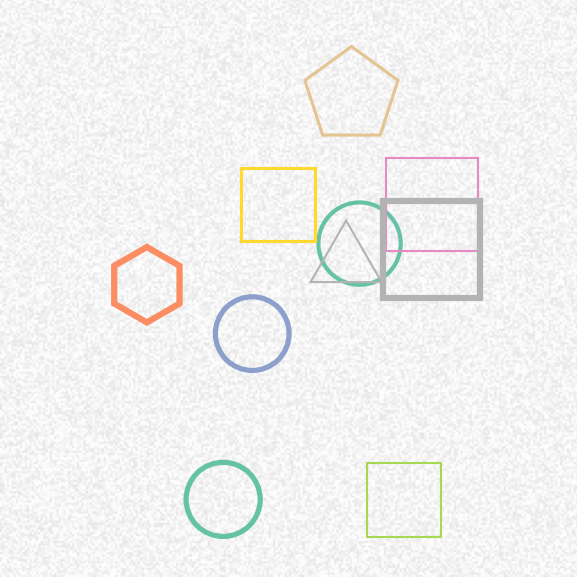[{"shape": "circle", "thickness": 2.5, "radius": 0.32, "center": [0.386, 0.134]}, {"shape": "circle", "thickness": 2, "radius": 0.36, "center": [0.623, 0.577]}, {"shape": "hexagon", "thickness": 3, "radius": 0.33, "center": [0.254, 0.506]}, {"shape": "circle", "thickness": 2.5, "radius": 0.32, "center": [0.437, 0.421]}, {"shape": "square", "thickness": 1, "radius": 0.4, "center": [0.748, 0.645]}, {"shape": "square", "thickness": 1, "radius": 0.32, "center": [0.7, 0.133]}, {"shape": "square", "thickness": 1.5, "radius": 0.32, "center": [0.482, 0.645]}, {"shape": "pentagon", "thickness": 1.5, "radius": 0.42, "center": [0.609, 0.834]}, {"shape": "square", "thickness": 3, "radius": 0.42, "center": [0.748, 0.567]}, {"shape": "triangle", "thickness": 1, "radius": 0.36, "center": [0.599, 0.546]}]